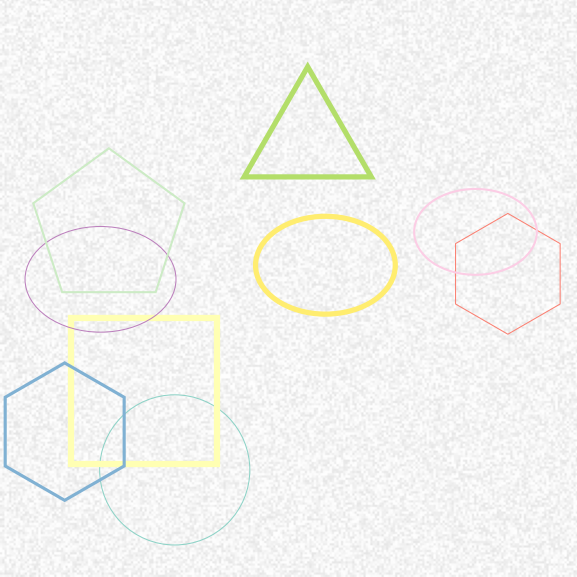[{"shape": "circle", "thickness": 0.5, "radius": 0.65, "center": [0.303, 0.185]}, {"shape": "square", "thickness": 3, "radius": 0.63, "center": [0.249, 0.322]}, {"shape": "hexagon", "thickness": 0.5, "radius": 0.52, "center": [0.879, 0.525]}, {"shape": "hexagon", "thickness": 1.5, "radius": 0.59, "center": [0.112, 0.252]}, {"shape": "triangle", "thickness": 2.5, "radius": 0.64, "center": [0.533, 0.756]}, {"shape": "oval", "thickness": 1, "radius": 0.53, "center": [0.823, 0.598]}, {"shape": "oval", "thickness": 0.5, "radius": 0.65, "center": [0.174, 0.515]}, {"shape": "pentagon", "thickness": 1, "radius": 0.69, "center": [0.189, 0.605]}, {"shape": "oval", "thickness": 2.5, "radius": 0.6, "center": [0.564, 0.54]}]